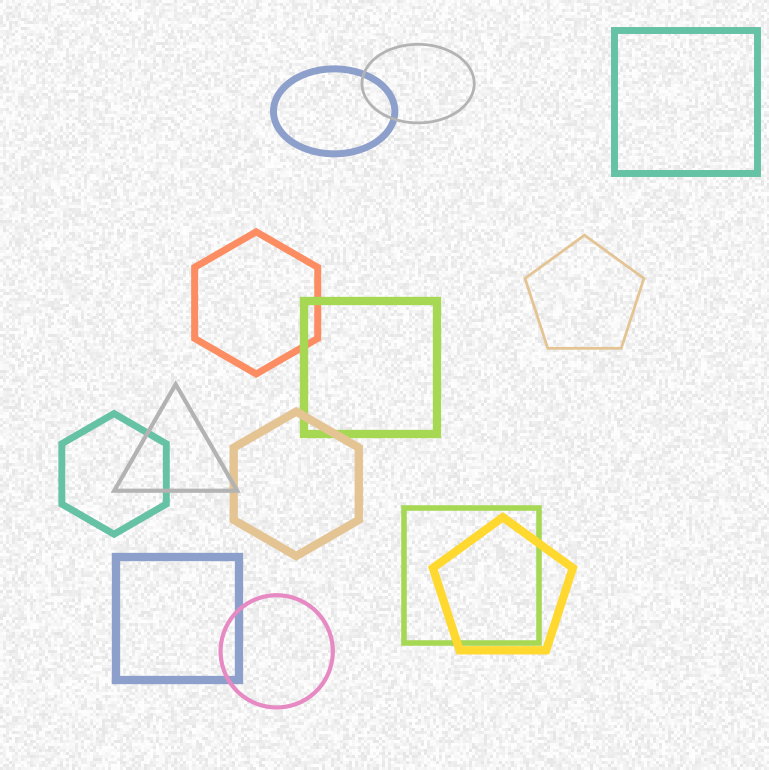[{"shape": "square", "thickness": 2.5, "radius": 0.46, "center": [0.89, 0.868]}, {"shape": "hexagon", "thickness": 2.5, "radius": 0.39, "center": [0.148, 0.385]}, {"shape": "hexagon", "thickness": 2.5, "radius": 0.46, "center": [0.333, 0.607]}, {"shape": "square", "thickness": 3, "radius": 0.4, "center": [0.23, 0.197]}, {"shape": "oval", "thickness": 2.5, "radius": 0.39, "center": [0.434, 0.855]}, {"shape": "circle", "thickness": 1.5, "radius": 0.36, "center": [0.359, 0.154]}, {"shape": "square", "thickness": 2, "radius": 0.44, "center": [0.612, 0.252]}, {"shape": "square", "thickness": 3, "radius": 0.43, "center": [0.481, 0.522]}, {"shape": "pentagon", "thickness": 3, "radius": 0.48, "center": [0.653, 0.233]}, {"shape": "pentagon", "thickness": 1, "radius": 0.41, "center": [0.759, 0.613]}, {"shape": "hexagon", "thickness": 3, "radius": 0.47, "center": [0.385, 0.372]}, {"shape": "oval", "thickness": 1, "radius": 0.36, "center": [0.543, 0.891]}, {"shape": "triangle", "thickness": 1.5, "radius": 0.46, "center": [0.228, 0.409]}]